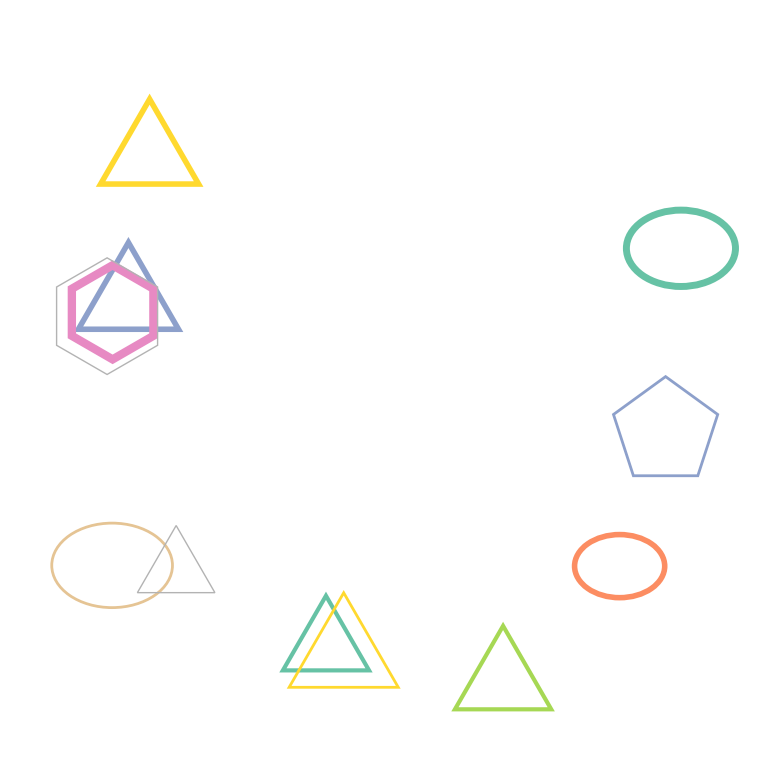[{"shape": "triangle", "thickness": 1.5, "radius": 0.32, "center": [0.423, 0.162]}, {"shape": "oval", "thickness": 2.5, "radius": 0.35, "center": [0.884, 0.678]}, {"shape": "oval", "thickness": 2, "radius": 0.29, "center": [0.805, 0.265]}, {"shape": "triangle", "thickness": 2, "radius": 0.38, "center": [0.167, 0.61]}, {"shape": "pentagon", "thickness": 1, "radius": 0.36, "center": [0.864, 0.44]}, {"shape": "hexagon", "thickness": 3, "radius": 0.31, "center": [0.146, 0.594]}, {"shape": "triangle", "thickness": 1.5, "radius": 0.36, "center": [0.653, 0.115]}, {"shape": "triangle", "thickness": 1, "radius": 0.41, "center": [0.446, 0.148]}, {"shape": "triangle", "thickness": 2, "radius": 0.37, "center": [0.194, 0.798]}, {"shape": "oval", "thickness": 1, "radius": 0.39, "center": [0.146, 0.266]}, {"shape": "hexagon", "thickness": 0.5, "radius": 0.38, "center": [0.139, 0.589]}, {"shape": "triangle", "thickness": 0.5, "radius": 0.29, "center": [0.229, 0.259]}]